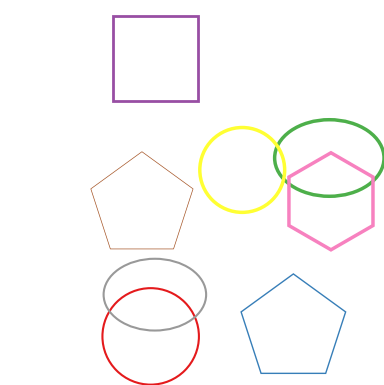[{"shape": "circle", "thickness": 1.5, "radius": 0.63, "center": [0.391, 0.126]}, {"shape": "pentagon", "thickness": 1, "radius": 0.71, "center": [0.762, 0.146]}, {"shape": "oval", "thickness": 2.5, "radius": 0.71, "center": [0.855, 0.59]}, {"shape": "square", "thickness": 2, "radius": 0.55, "center": [0.404, 0.848]}, {"shape": "circle", "thickness": 2.5, "radius": 0.55, "center": [0.629, 0.559]}, {"shape": "pentagon", "thickness": 0.5, "radius": 0.7, "center": [0.369, 0.466]}, {"shape": "hexagon", "thickness": 2.5, "radius": 0.63, "center": [0.86, 0.477]}, {"shape": "oval", "thickness": 1.5, "radius": 0.67, "center": [0.402, 0.235]}]